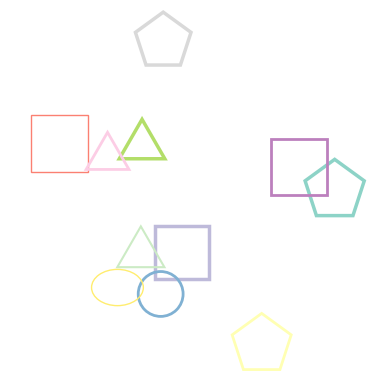[{"shape": "pentagon", "thickness": 2.5, "radius": 0.4, "center": [0.869, 0.505]}, {"shape": "pentagon", "thickness": 2, "radius": 0.4, "center": [0.68, 0.105]}, {"shape": "square", "thickness": 2.5, "radius": 0.35, "center": [0.473, 0.343]}, {"shape": "square", "thickness": 1, "radius": 0.37, "center": [0.155, 0.627]}, {"shape": "circle", "thickness": 2, "radius": 0.29, "center": [0.417, 0.236]}, {"shape": "triangle", "thickness": 2.5, "radius": 0.34, "center": [0.369, 0.622]}, {"shape": "triangle", "thickness": 2, "radius": 0.32, "center": [0.279, 0.592]}, {"shape": "pentagon", "thickness": 2.5, "radius": 0.38, "center": [0.424, 0.892]}, {"shape": "square", "thickness": 2, "radius": 0.36, "center": [0.777, 0.565]}, {"shape": "triangle", "thickness": 1.5, "radius": 0.35, "center": [0.366, 0.341]}, {"shape": "oval", "thickness": 1, "radius": 0.34, "center": [0.305, 0.253]}]